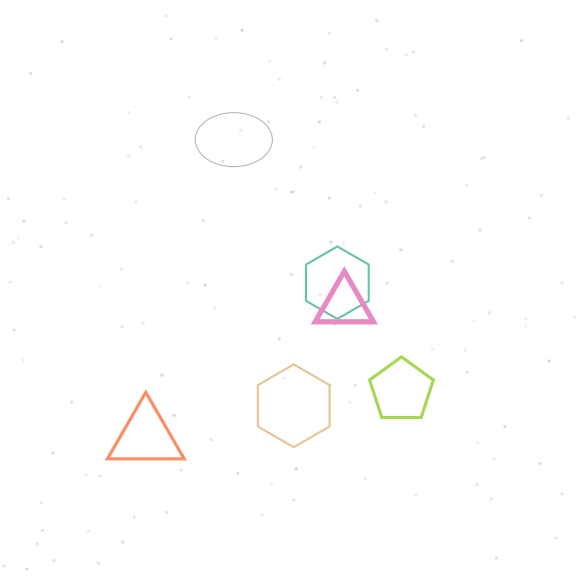[{"shape": "hexagon", "thickness": 1, "radius": 0.31, "center": [0.584, 0.51]}, {"shape": "triangle", "thickness": 1.5, "radius": 0.38, "center": [0.252, 0.243]}, {"shape": "triangle", "thickness": 2.5, "radius": 0.29, "center": [0.596, 0.471]}, {"shape": "pentagon", "thickness": 1.5, "radius": 0.29, "center": [0.695, 0.323]}, {"shape": "hexagon", "thickness": 1, "radius": 0.36, "center": [0.509, 0.296]}, {"shape": "oval", "thickness": 0.5, "radius": 0.33, "center": [0.405, 0.757]}]